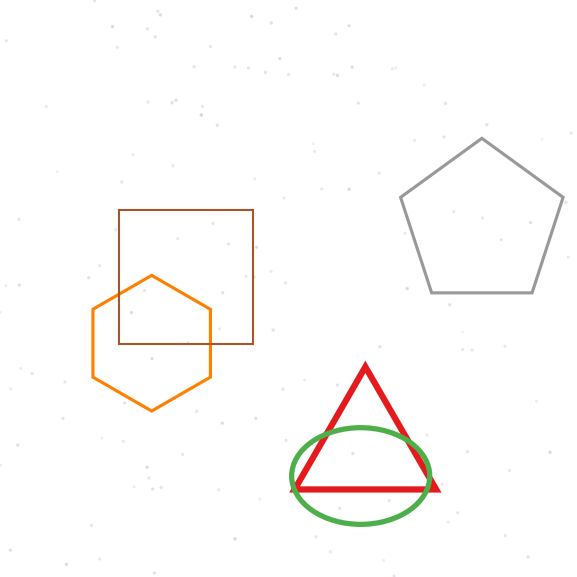[{"shape": "triangle", "thickness": 3, "radius": 0.71, "center": [0.633, 0.222]}, {"shape": "oval", "thickness": 2.5, "radius": 0.6, "center": [0.625, 0.175]}, {"shape": "hexagon", "thickness": 1.5, "radius": 0.59, "center": [0.263, 0.405]}, {"shape": "square", "thickness": 1, "radius": 0.58, "center": [0.322, 0.52]}, {"shape": "pentagon", "thickness": 1.5, "radius": 0.74, "center": [0.834, 0.612]}]